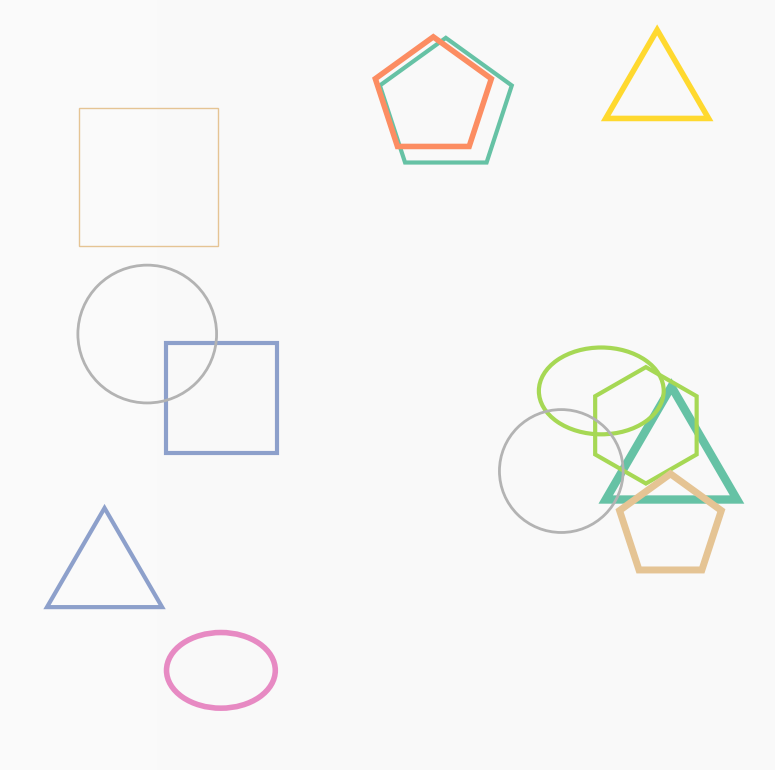[{"shape": "pentagon", "thickness": 1.5, "radius": 0.45, "center": [0.575, 0.861]}, {"shape": "triangle", "thickness": 3, "radius": 0.49, "center": [0.866, 0.4]}, {"shape": "pentagon", "thickness": 2, "radius": 0.39, "center": [0.559, 0.873]}, {"shape": "square", "thickness": 1.5, "radius": 0.36, "center": [0.286, 0.483]}, {"shape": "triangle", "thickness": 1.5, "radius": 0.43, "center": [0.135, 0.254]}, {"shape": "oval", "thickness": 2, "radius": 0.35, "center": [0.285, 0.129]}, {"shape": "hexagon", "thickness": 1.5, "radius": 0.38, "center": [0.833, 0.448]}, {"shape": "oval", "thickness": 1.5, "radius": 0.4, "center": [0.776, 0.492]}, {"shape": "triangle", "thickness": 2, "radius": 0.38, "center": [0.848, 0.884]}, {"shape": "pentagon", "thickness": 2.5, "radius": 0.35, "center": [0.865, 0.316]}, {"shape": "square", "thickness": 0.5, "radius": 0.45, "center": [0.192, 0.77]}, {"shape": "circle", "thickness": 1, "radius": 0.45, "center": [0.19, 0.566]}, {"shape": "circle", "thickness": 1, "radius": 0.4, "center": [0.724, 0.388]}]